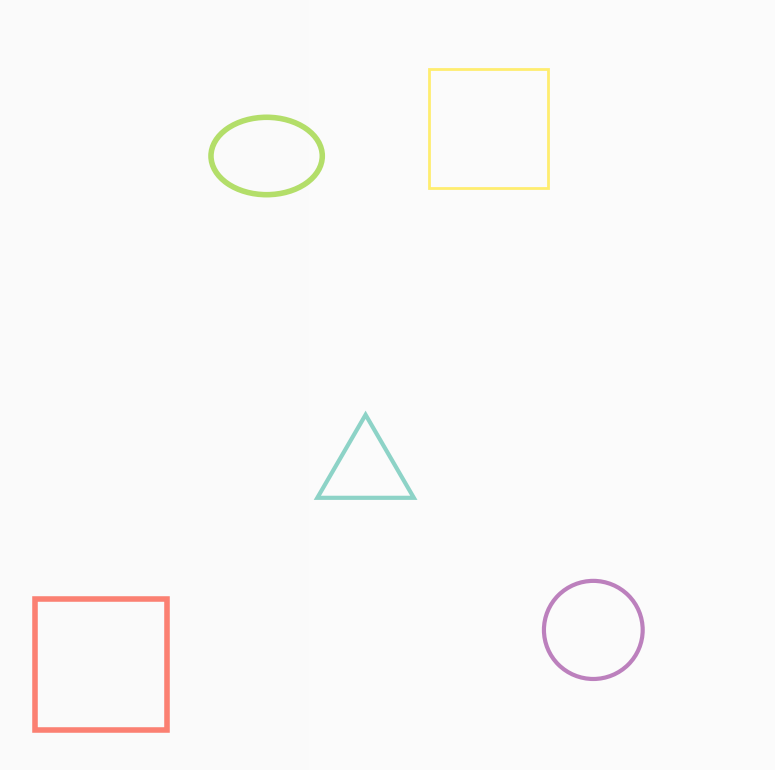[{"shape": "triangle", "thickness": 1.5, "radius": 0.36, "center": [0.472, 0.389]}, {"shape": "square", "thickness": 2, "radius": 0.43, "center": [0.13, 0.137]}, {"shape": "oval", "thickness": 2, "radius": 0.36, "center": [0.344, 0.797]}, {"shape": "circle", "thickness": 1.5, "radius": 0.32, "center": [0.766, 0.182]}, {"shape": "square", "thickness": 1, "radius": 0.39, "center": [0.63, 0.833]}]